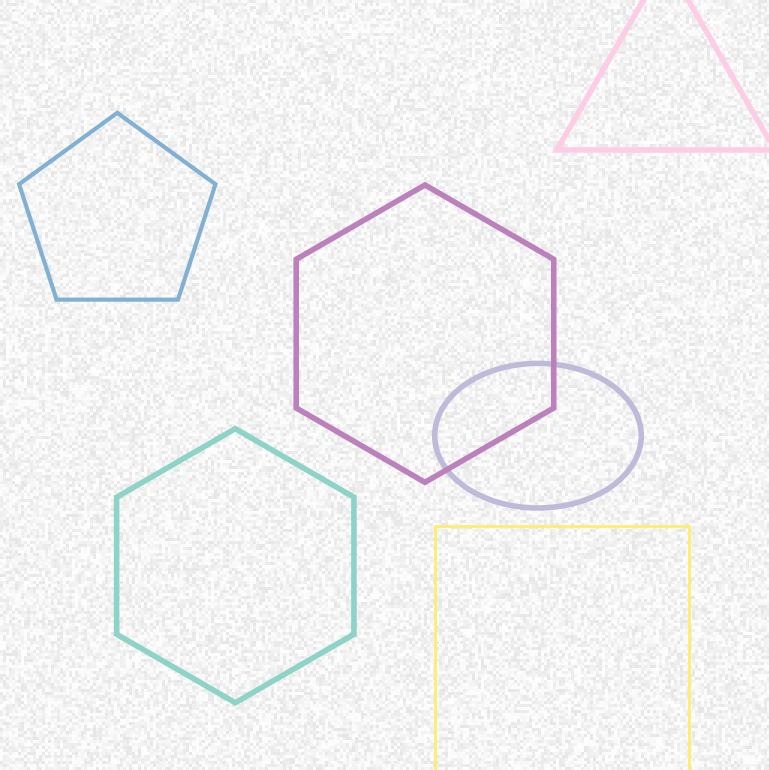[{"shape": "hexagon", "thickness": 2, "radius": 0.89, "center": [0.306, 0.265]}, {"shape": "oval", "thickness": 2, "radius": 0.67, "center": [0.699, 0.434]}, {"shape": "pentagon", "thickness": 1.5, "radius": 0.67, "center": [0.152, 0.719]}, {"shape": "triangle", "thickness": 2, "radius": 0.82, "center": [0.865, 0.887]}, {"shape": "hexagon", "thickness": 2, "radius": 0.97, "center": [0.552, 0.567]}, {"shape": "square", "thickness": 1, "radius": 0.82, "center": [0.73, 0.152]}]